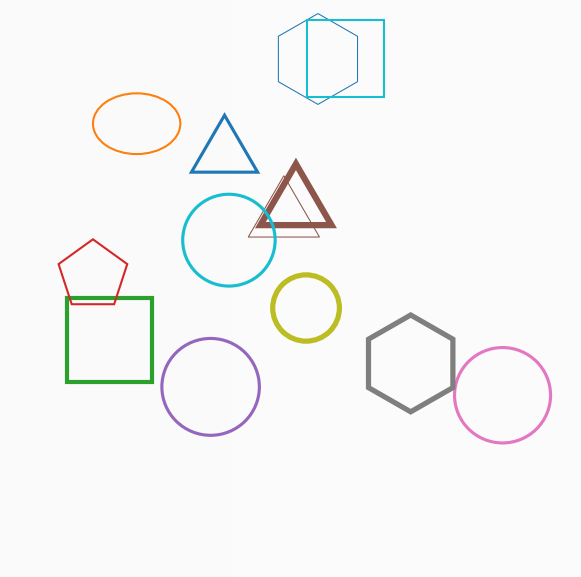[{"shape": "triangle", "thickness": 1.5, "radius": 0.33, "center": [0.386, 0.734]}, {"shape": "hexagon", "thickness": 0.5, "radius": 0.39, "center": [0.547, 0.897]}, {"shape": "oval", "thickness": 1, "radius": 0.38, "center": [0.235, 0.785]}, {"shape": "square", "thickness": 2, "radius": 0.36, "center": [0.188, 0.41]}, {"shape": "pentagon", "thickness": 1, "radius": 0.31, "center": [0.16, 0.523]}, {"shape": "circle", "thickness": 1.5, "radius": 0.42, "center": [0.362, 0.329]}, {"shape": "triangle", "thickness": 3, "radius": 0.35, "center": [0.509, 0.645]}, {"shape": "triangle", "thickness": 0.5, "radius": 0.35, "center": [0.488, 0.624]}, {"shape": "circle", "thickness": 1.5, "radius": 0.41, "center": [0.865, 0.315]}, {"shape": "hexagon", "thickness": 2.5, "radius": 0.42, "center": [0.707, 0.37]}, {"shape": "circle", "thickness": 2.5, "radius": 0.29, "center": [0.527, 0.466]}, {"shape": "square", "thickness": 1, "radius": 0.33, "center": [0.595, 0.898]}, {"shape": "circle", "thickness": 1.5, "radius": 0.4, "center": [0.394, 0.583]}]